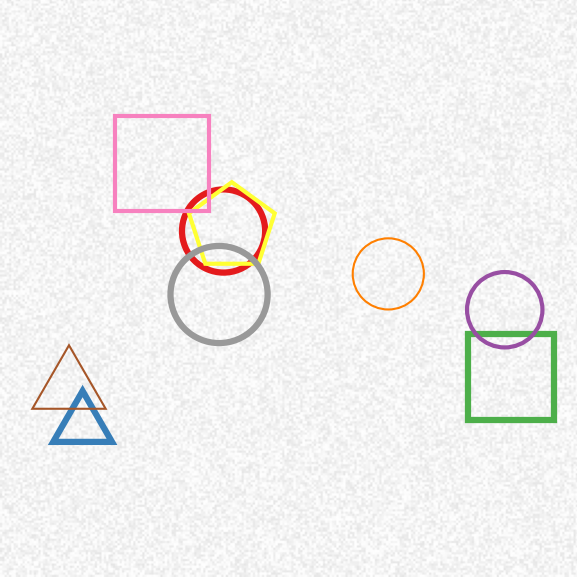[{"shape": "circle", "thickness": 3, "radius": 0.36, "center": [0.387, 0.599]}, {"shape": "triangle", "thickness": 3, "radius": 0.29, "center": [0.143, 0.263]}, {"shape": "square", "thickness": 3, "radius": 0.37, "center": [0.884, 0.347]}, {"shape": "circle", "thickness": 2, "radius": 0.33, "center": [0.874, 0.463]}, {"shape": "circle", "thickness": 1, "radius": 0.31, "center": [0.672, 0.525]}, {"shape": "pentagon", "thickness": 2, "radius": 0.39, "center": [0.401, 0.606]}, {"shape": "triangle", "thickness": 1, "radius": 0.37, "center": [0.119, 0.328]}, {"shape": "square", "thickness": 2, "radius": 0.41, "center": [0.281, 0.716]}, {"shape": "circle", "thickness": 3, "radius": 0.42, "center": [0.379, 0.489]}]